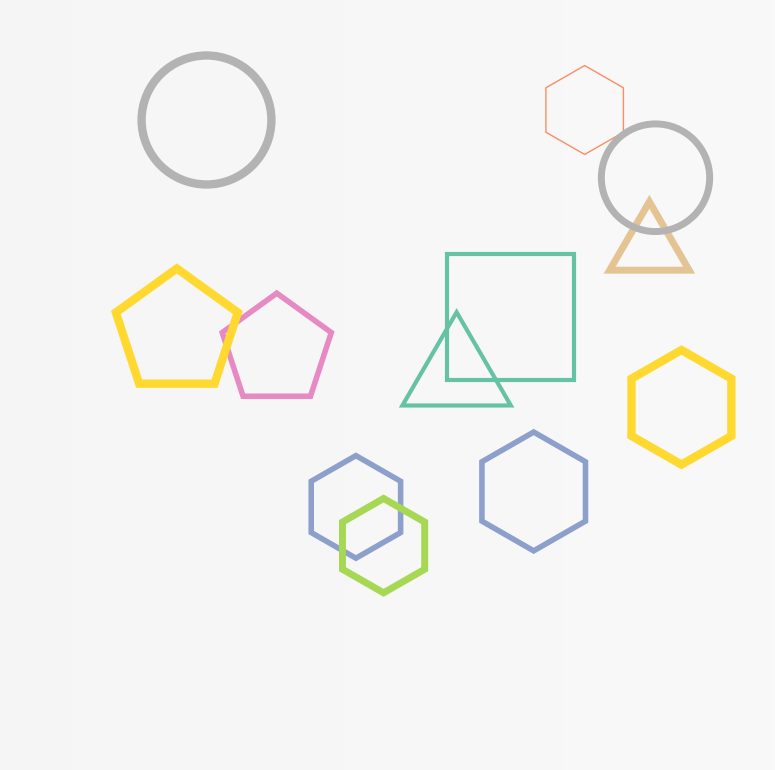[{"shape": "triangle", "thickness": 1.5, "radius": 0.4, "center": [0.589, 0.514]}, {"shape": "square", "thickness": 1.5, "radius": 0.41, "center": [0.659, 0.588]}, {"shape": "hexagon", "thickness": 0.5, "radius": 0.29, "center": [0.754, 0.857]}, {"shape": "hexagon", "thickness": 2, "radius": 0.33, "center": [0.459, 0.342]}, {"shape": "hexagon", "thickness": 2, "radius": 0.39, "center": [0.689, 0.362]}, {"shape": "pentagon", "thickness": 2, "radius": 0.37, "center": [0.357, 0.545]}, {"shape": "hexagon", "thickness": 2.5, "radius": 0.31, "center": [0.495, 0.291]}, {"shape": "pentagon", "thickness": 3, "radius": 0.41, "center": [0.228, 0.569]}, {"shape": "hexagon", "thickness": 3, "radius": 0.37, "center": [0.879, 0.471]}, {"shape": "triangle", "thickness": 2.5, "radius": 0.3, "center": [0.838, 0.679]}, {"shape": "circle", "thickness": 3, "radius": 0.42, "center": [0.266, 0.844]}, {"shape": "circle", "thickness": 2.5, "radius": 0.35, "center": [0.846, 0.769]}]